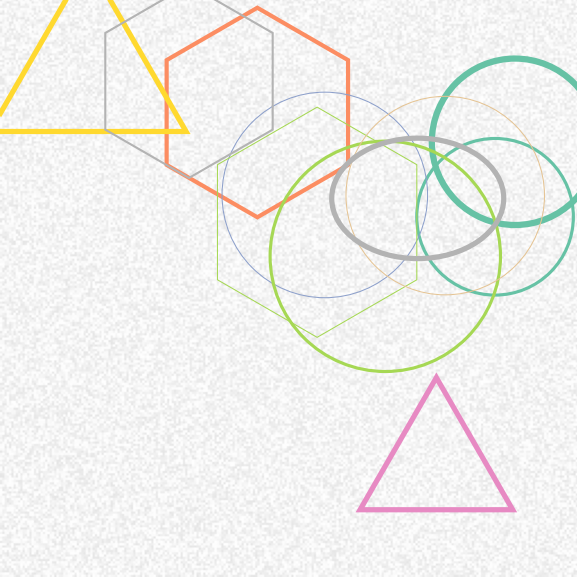[{"shape": "circle", "thickness": 1.5, "radius": 0.68, "center": [0.857, 0.624]}, {"shape": "circle", "thickness": 3, "radius": 0.72, "center": [0.892, 0.754]}, {"shape": "hexagon", "thickness": 2, "radius": 0.91, "center": [0.446, 0.804]}, {"shape": "circle", "thickness": 0.5, "radius": 0.89, "center": [0.562, 0.662]}, {"shape": "triangle", "thickness": 2.5, "radius": 0.76, "center": [0.756, 0.193]}, {"shape": "circle", "thickness": 1.5, "radius": 1.0, "center": [0.667, 0.555]}, {"shape": "hexagon", "thickness": 0.5, "radius": 1.0, "center": [0.549, 0.614]}, {"shape": "triangle", "thickness": 2.5, "radius": 0.98, "center": [0.152, 0.87]}, {"shape": "circle", "thickness": 0.5, "radius": 0.86, "center": [0.771, 0.66]}, {"shape": "oval", "thickness": 2.5, "radius": 0.74, "center": [0.723, 0.656]}, {"shape": "hexagon", "thickness": 1, "radius": 0.84, "center": [0.327, 0.858]}]